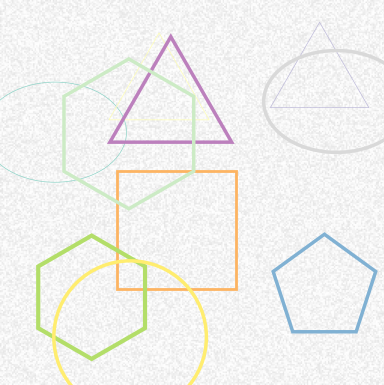[{"shape": "oval", "thickness": 0.5, "radius": 0.93, "center": [0.143, 0.657]}, {"shape": "triangle", "thickness": 0.5, "radius": 0.75, "center": [0.413, 0.764]}, {"shape": "triangle", "thickness": 0.5, "radius": 0.74, "center": [0.83, 0.794]}, {"shape": "pentagon", "thickness": 2.5, "radius": 0.7, "center": [0.843, 0.252]}, {"shape": "square", "thickness": 2, "radius": 0.77, "center": [0.458, 0.402]}, {"shape": "hexagon", "thickness": 3, "radius": 0.8, "center": [0.238, 0.228]}, {"shape": "oval", "thickness": 2.5, "radius": 0.94, "center": [0.874, 0.736]}, {"shape": "triangle", "thickness": 2.5, "radius": 0.91, "center": [0.444, 0.722]}, {"shape": "hexagon", "thickness": 2.5, "radius": 0.97, "center": [0.335, 0.652]}, {"shape": "circle", "thickness": 2.5, "radius": 0.99, "center": [0.338, 0.124]}]